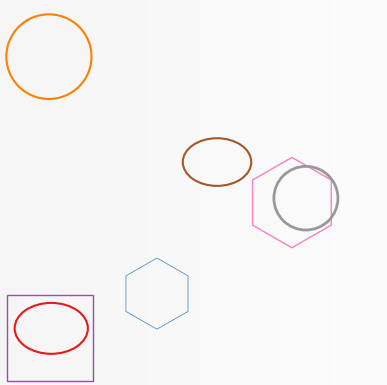[{"shape": "oval", "thickness": 1.5, "radius": 0.47, "center": [0.132, 0.147]}, {"shape": "hexagon", "thickness": 0.5, "radius": 0.46, "center": [0.405, 0.237]}, {"shape": "square", "thickness": 1, "radius": 0.56, "center": [0.129, 0.122]}, {"shape": "circle", "thickness": 1.5, "radius": 0.55, "center": [0.126, 0.853]}, {"shape": "oval", "thickness": 1.5, "radius": 0.44, "center": [0.56, 0.579]}, {"shape": "hexagon", "thickness": 1, "radius": 0.59, "center": [0.753, 0.474]}, {"shape": "circle", "thickness": 2, "radius": 0.41, "center": [0.789, 0.485]}]